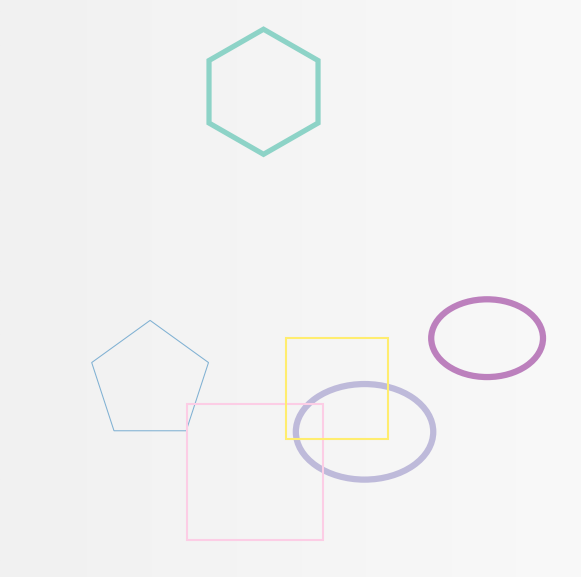[{"shape": "hexagon", "thickness": 2.5, "radius": 0.54, "center": [0.453, 0.84]}, {"shape": "oval", "thickness": 3, "radius": 0.59, "center": [0.627, 0.251]}, {"shape": "pentagon", "thickness": 0.5, "radius": 0.53, "center": [0.258, 0.339]}, {"shape": "square", "thickness": 1, "radius": 0.59, "center": [0.439, 0.182]}, {"shape": "oval", "thickness": 3, "radius": 0.48, "center": [0.838, 0.414]}, {"shape": "square", "thickness": 1, "radius": 0.44, "center": [0.58, 0.326]}]